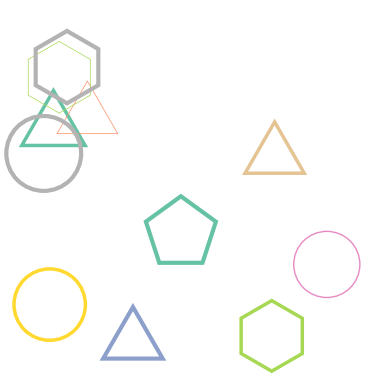[{"shape": "triangle", "thickness": 2.5, "radius": 0.48, "center": [0.139, 0.67]}, {"shape": "pentagon", "thickness": 3, "radius": 0.48, "center": [0.47, 0.395]}, {"shape": "triangle", "thickness": 0.5, "radius": 0.46, "center": [0.227, 0.698]}, {"shape": "triangle", "thickness": 3, "radius": 0.45, "center": [0.345, 0.113]}, {"shape": "circle", "thickness": 1, "radius": 0.43, "center": [0.849, 0.313]}, {"shape": "hexagon", "thickness": 2.5, "radius": 0.46, "center": [0.706, 0.128]}, {"shape": "hexagon", "thickness": 0.5, "radius": 0.47, "center": [0.154, 0.799]}, {"shape": "circle", "thickness": 2.5, "radius": 0.46, "center": [0.129, 0.209]}, {"shape": "triangle", "thickness": 2.5, "radius": 0.44, "center": [0.713, 0.594]}, {"shape": "circle", "thickness": 3, "radius": 0.49, "center": [0.114, 0.601]}, {"shape": "hexagon", "thickness": 3, "radius": 0.47, "center": [0.174, 0.826]}]